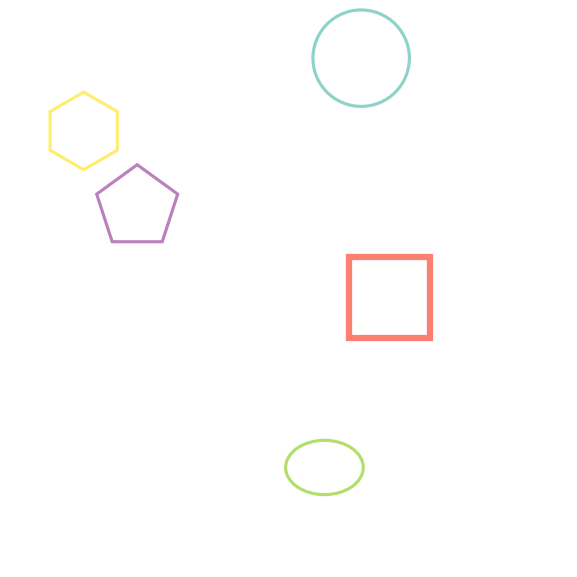[{"shape": "circle", "thickness": 1.5, "radius": 0.42, "center": [0.625, 0.898]}, {"shape": "square", "thickness": 3, "radius": 0.35, "center": [0.674, 0.484]}, {"shape": "oval", "thickness": 1.5, "radius": 0.34, "center": [0.562, 0.19]}, {"shape": "pentagon", "thickness": 1.5, "radius": 0.37, "center": [0.238, 0.64]}, {"shape": "hexagon", "thickness": 1.5, "radius": 0.34, "center": [0.145, 0.772]}]